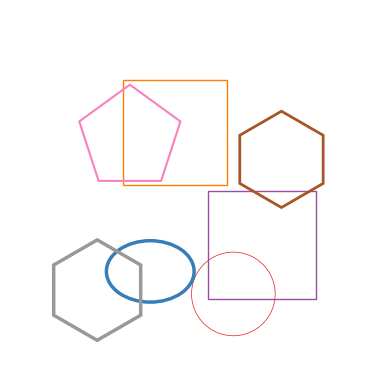[{"shape": "circle", "thickness": 0.5, "radius": 0.54, "center": [0.606, 0.236]}, {"shape": "oval", "thickness": 2.5, "radius": 0.57, "center": [0.39, 0.295]}, {"shape": "square", "thickness": 1, "radius": 0.7, "center": [0.68, 0.364]}, {"shape": "square", "thickness": 1, "radius": 0.68, "center": [0.455, 0.656]}, {"shape": "hexagon", "thickness": 2, "radius": 0.63, "center": [0.731, 0.586]}, {"shape": "pentagon", "thickness": 1.5, "radius": 0.69, "center": [0.337, 0.642]}, {"shape": "hexagon", "thickness": 2.5, "radius": 0.65, "center": [0.252, 0.246]}]